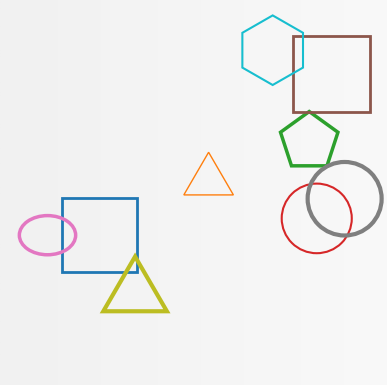[{"shape": "square", "thickness": 2, "radius": 0.48, "center": [0.257, 0.39]}, {"shape": "triangle", "thickness": 1, "radius": 0.37, "center": [0.538, 0.531]}, {"shape": "pentagon", "thickness": 2.5, "radius": 0.39, "center": [0.798, 0.632]}, {"shape": "circle", "thickness": 1.5, "radius": 0.45, "center": [0.817, 0.433]}, {"shape": "square", "thickness": 2, "radius": 0.49, "center": [0.856, 0.808]}, {"shape": "oval", "thickness": 2.5, "radius": 0.36, "center": [0.123, 0.389]}, {"shape": "circle", "thickness": 3, "radius": 0.48, "center": [0.889, 0.484]}, {"shape": "triangle", "thickness": 3, "radius": 0.47, "center": [0.349, 0.239]}, {"shape": "hexagon", "thickness": 1.5, "radius": 0.45, "center": [0.704, 0.87]}]